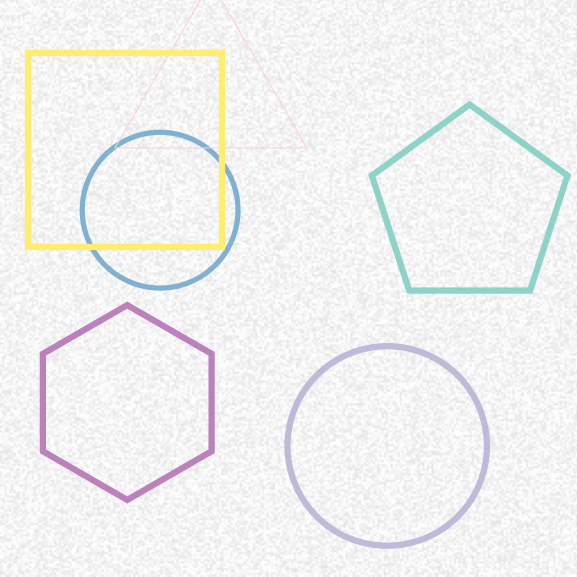[{"shape": "pentagon", "thickness": 3, "radius": 0.89, "center": [0.813, 0.64]}, {"shape": "circle", "thickness": 3, "radius": 0.86, "center": [0.671, 0.227]}, {"shape": "circle", "thickness": 2.5, "radius": 0.67, "center": [0.277, 0.635]}, {"shape": "triangle", "thickness": 0.5, "radius": 0.96, "center": [0.365, 0.839]}, {"shape": "hexagon", "thickness": 3, "radius": 0.84, "center": [0.22, 0.302]}, {"shape": "square", "thickness": 3, "radius": 0.84, "center": [0.217, 0.74]}]